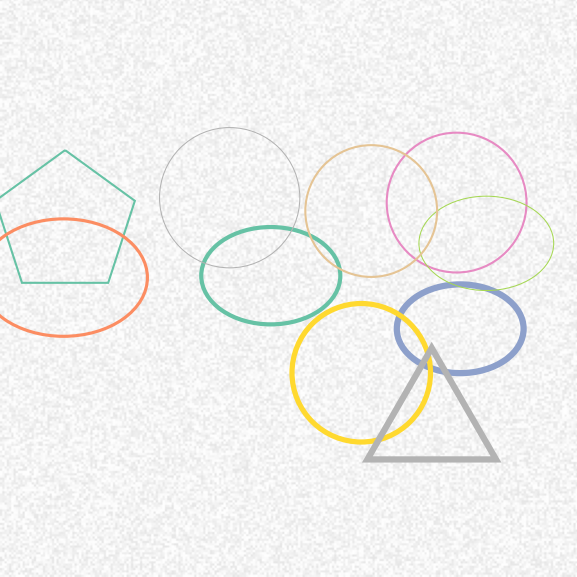[{"shape": "pentagon", "thickness": 1, "radius": 0.64, "center": [0.113, 0.612]}, {"shape": "oval", "thickness": 2, "radius": 0.6, "center": [0.469, 0.522]}, {"shape": "oval", "thickness": 1.5, "radius": 0.73, "center": [0.11, 0.518]}, {"shape": "oval", "thickness": 3, "radius": 0.55, "center": [0.797, 0.43]}, {"shape": "circle", "thickness": 1, "radius": 0.61, "center": [0.791, 0.648]}, {"shape": "oval", "thickness": 0.5, "radius": 0.58, "center": [0.842, 0.578]}, {"shape": "circle", "thickness": 2.5, "radius": 0.6, "center": [0.626, 0.354]}, {"shape": "circle", "thickness": 1, "radius": 0.57, "center": [0.643, 0.634]}, {"shape": "triangle", "thickness": 3, "radius": 0.64, "center": [0.748, 0.268]}, {"shape": "circle", "thickness": 0.5, "radius": 0.61, "center": [0.398, 0.657]}]